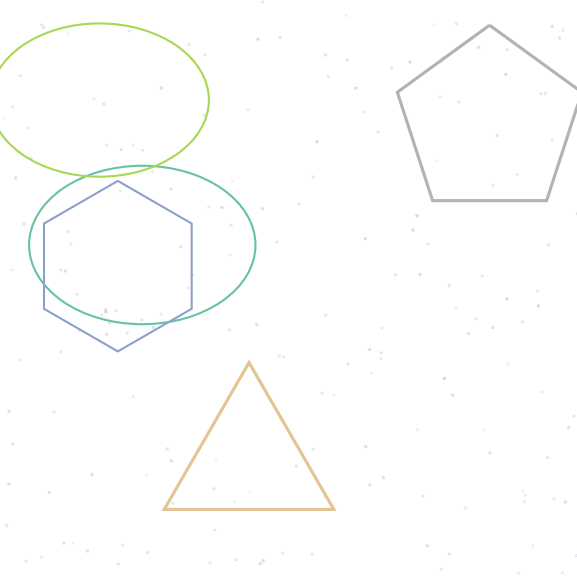[{"shape": "oval", "thickness": 1, "radius": 0.98, "center": [0.246, 0.575]}, {"shape": "hexagon", "thickness": 1, "radius": 0.74, "center": [0.204, 0.538]}, {"shape": "oval", "thickness": 1, "radius": 0.95, "center": [0.172, 0.826]}, {"shape": "triangle", "thickness": 1.5, "radius": 0.85, "center": [0.431, 0.202]}, {"shape": "pentagon", "thickness": 1.5, "radius": 0.84, "center": [0.848, 0.788]}]